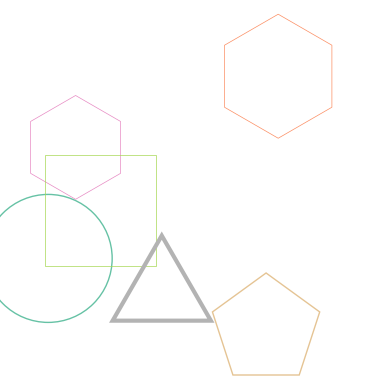[{"shape": "circle", "thickness": 1, "radius": 0.83, "center": [0.125, 0.329]}, {"shape": "hexagon", "thickness": 0.5, "radius": 0.81, "center": [0.723, 0.802]}, {"shape": "hexagon", "thickness": 0.5, "radius": 0.67, "center": [0.196, 0.617]}, {"shape": "square", "thickness": 0.5, "radius": 0.72, "center": [0.261, 0.453]}, {"shape": "pentagon", "thickness": 1, "radius": 0.73, "center": [0.691, 0.144]}, {"shape": "triangle", "thickness": 3, "radius": 0.74, "center": [0.42, 0.241]}]